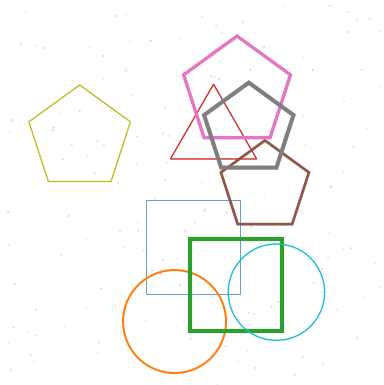[{"shape": "square", "thickness": 0.5, "radius": 0.61, "center": [0.501, 0.359]}, {"shape": "circle", "thickness": 1.5, "radius": 0.67, "center": [0.453, 0.165]}, {"shape": "square", "thickness": 3, "radius": 0.6, "center": [0.612, 0.26]}, {"shape": "triangle", "thickness": 1, "radius": 0.65, "center": [0.555, 0.652]}, {"shape": "pentagon", "thickness": 2, "radius": 0.6, "center": [0.688, 0.515]}, {"shape": "pentagon", "thickness": 2.5, "radius": 0.73, "center": [0.616, 0.76]}, {"shape": "pentagon", "thickness": 3, "radius": 0.61, "center": [0.646, 0.663]}, {"shape": "pentagon", "thickness": 1, "radius": 0.69, "center": [0.207, 0.641]}, {"shape": "circle", "thickness": 1, "radius": 0.63, "center": [0.718, 0.241]}]